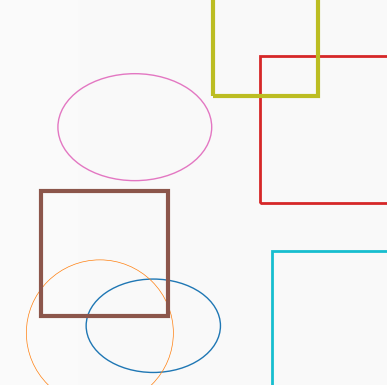[{"shape": "oval", "thickness": 1, "radius": 0.87, "center": [0.396, 0.154]}, {"shape": "circle", "thickness": 0.5, "radius": 0.95, "center": [0.258, 0.135]}, {"shape": "square", "thickness": 2, "radius": 0.95, "center": [0.861, 0.663]}, {"shape": "square", "thickness": 3, "radius": 0.82, "center": [0.27, 0.341]}, {"shape": "oval", "thickness": 1, "radius": 0.99, "center": [0.348, 0.67]}, {"shape": "square", "thickness": 3, "radius": 0.68, "center": [0.684, 0.887]}, {"shape": "square", "thickness": 2, "radius": 0.93, "center": [0.889, 0.161]}]